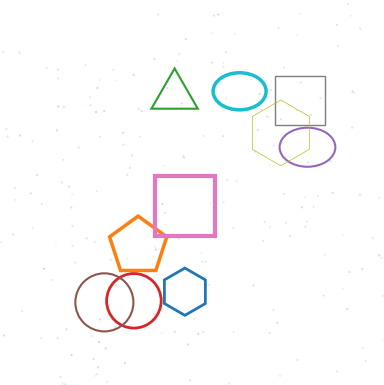[{"shape": "hexagon", "thickness": 2, "radius": 0.31, "center": [0.48, 0.242]}, {"shape": "pentagon", "thickness": 2.5, "radius": 0.39, "center": [0.359, 0.361]}, {"shape": "triangle", "thickness": 1.5, "radius": 0.35, "center": [0.454, 0.752]}, {"shape": "circle", "thickness": 2, "radius": 0.35, "center": [0.348, 0.219]}, {"shape": "oval", "thickness": 1.5, "radius": 0.36, "center": [0.799, 0.618]}, {"shape": "circle", "thickness": 1.5, "radius": 0.38, "center": [0.271, 0.215]}, {"shape": "square", "thickness": 3, "radius": 0.39, "center": [0.481, 0.465]}, {"shape": "square", "thickness": 1, "radius": 0.32, "center": [0.779, 0.739]}, {"shape": "hexagon", "thickness": 0.5, "radius": 0.43, "center": [0.729, 0.655]}, {"shape": "oval", "thickness": 2.5, "radius": 0.34, "center": [0.622, 0.763]}]